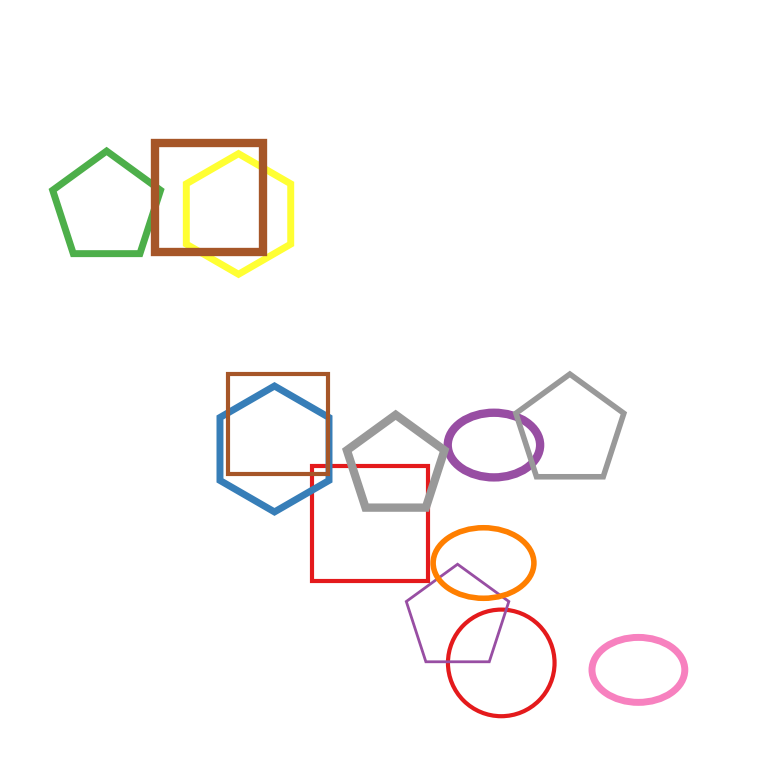[{"shape": "circle", "thickness": 1.5, "radius": 0.35, "center": [0.651, 0.139]}, {"shape": "square", "thickness": 1.5, "radius": 0.38, "center": [0.48, 0.32]}, {"shape": "hexagon", "thickness": 2.5, "radius": 0.41, "center": [0.356, 0.417]}, {"shape": "pentagon", "thickness": 2.5, "radius": 0.37, "center": [0.138, 0.73]}, {"shape": "oval", "thickness": 3, "radius": 0.3, "center": [0.641, 0.422]}, {"shape": "pentagon", "thickness": 1, "radius": 0.35, "center": [0.594, 0.197]}, {"shape": "oval", "thickness": 2, "radius": 0.33, "center": [0.628, 0.269]}, {"shape": "hexagon", "thickness": 2.5, "radius": 0.39, "center": [0.31, 0.722]}, {"shape": "square", "thickness": 3, "radius": 0.35, "center": [0.272, 0.744]}, {"shape": "square", "thickness": 1.5, "radius": 0.33, "center": [0.361, 0.45]}, {"shape": "oval", "thickness": 2.5, "radius": 0.3, "center": [0.829, 0.13]}, {"shape": "pentagon", "thickness": 2, "radius": 0.37, "center": [0.74, 0.44]}, {"shape": "pentagon", "thickness": 3, "radius": 0.33, "center": [0.514, 0.395]}]